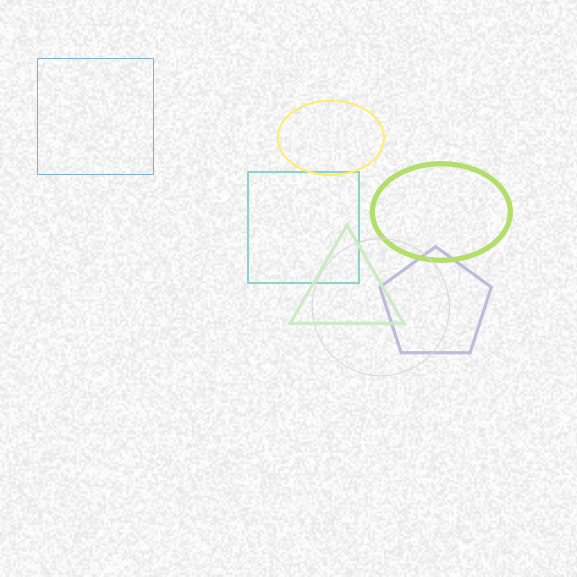[{"shape": "square", "thickness": 1, "radius": 0.48, "center": [0.525, 0.605]}, {"shape": "pentagon", "thickness": 1.5, "radius": 0.51, "center": [0.754, 0.471]}, {"shape": "square", "thickness": 0.5, "radius": 0.5, "center": [0.164, 0.798]}, {"shape": "oval", "thickness": 2.5, "radius": 0.6, "center": [0.764, 0.632]}, {"shape": "circle", "thickness": 0.5, "radius": 0.59, "center": [0.659, 0.467]}, {"shape": "triangle", "thickness": 1.5, "radius": 0.57, "center": [0.601, 0.496]}, {"shape": "oval", "thickness": 1, "radius": 0.46, "center": [0.573, 0.76]}]